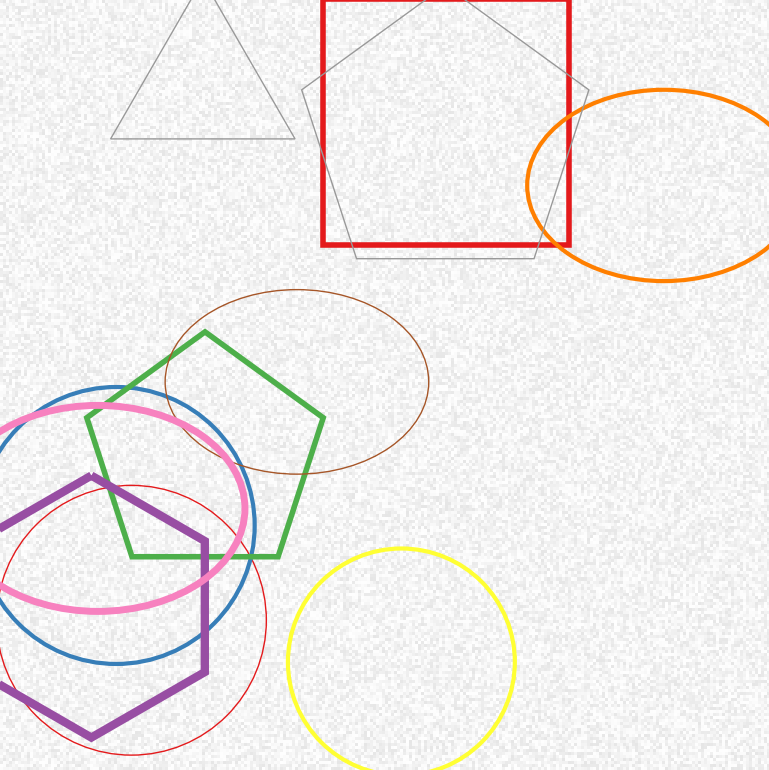[{"shape": "square", "thickness": 2, "radius": 0.8, "center": [0.579, 0.842]}, {"shape": "circle", "thickness": 0.5, "radius": 0.88, "center": [0.171, 0.194]}, {"shape": "circle", "thickness": 1.5, "radius": 0.9, "center": [0.151, 0.318]}, {"shape": "pentagon", "thickness": 2, "radius": 0.81, "center": [0.266, 0.408]}, {"shape": "hexagon", "thickness": 3, "radius": 0.85, "center": [0.119, 0.212]}, {"shape": "oval", "thickness": 1.5, "radius": 0.89, "center": [0.862, 0.759]}, {"shape": "circle", "thickness": 1.5, "radius": 0.74, "center": [0.521, 0.14]}, {"shape": "oval", "thickness": 0.5, "radius": 0.86, "center": [0.386, 0.504]}, {"shape": "oval", "thickness": 2.5, "radius": 0.96, "center": [0.127, 0.34]}, {"shape": "triangle", "thickness": 0.5, "radius": 0.69, "center": [0.263, 0.889]}, {"shape": "pentagon", "thickness": 0.5, "radius": 0.98, "center": [0.578, 0.823]}]